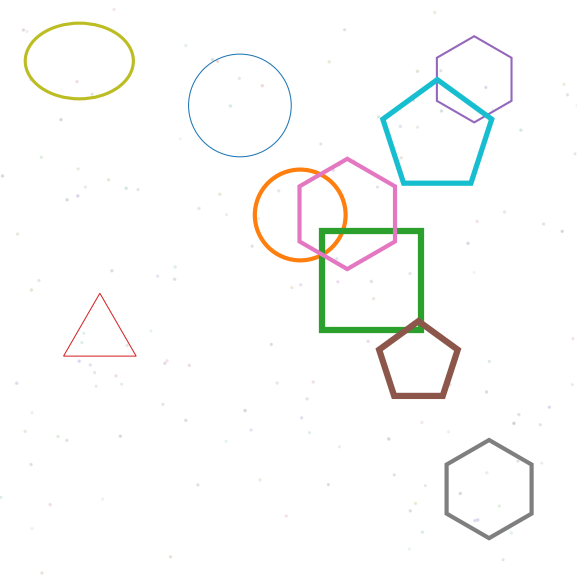[{"shape": "circle", "thickness": 0.5, "radius": 0.44, "center": [0.415, 0.817]}, {"shape": "circle", "thickness": 2, "radius": 0.39, "center": [0.52, 0.627]}, {"shape": "square", "thickness": 3, "radius": 0.43, "center": [0.643, 0.514]}, {"shape": "triangle", "thickness": 0.5, "radius": 0.36, "center": [0.173, 0.419]}, {"shape": "hexagon", "thickness": 1, "radius": 0.37, "center": [0.821, 0.862]}, {"shape": "pentagon", "thickness": 3, "radius": 0.36, "center": [0.725, 0.371]}, {"shape": "hexagon", "thickness": 2, "radius": 0.48, "center": [0.601, 0.629]}, {"shape": "hexagon", "thickness": 2, "radius": 0.42, "center": [0.847, 0.152]}, {"shape": "oval", "thickness": 1.5, "radius": 0.47, "center": [0.137, 0.894]}, {"shape": "pentagon", "thickness": 2.5, "radius": 0.5, "center": [0.757, 0.762]}]